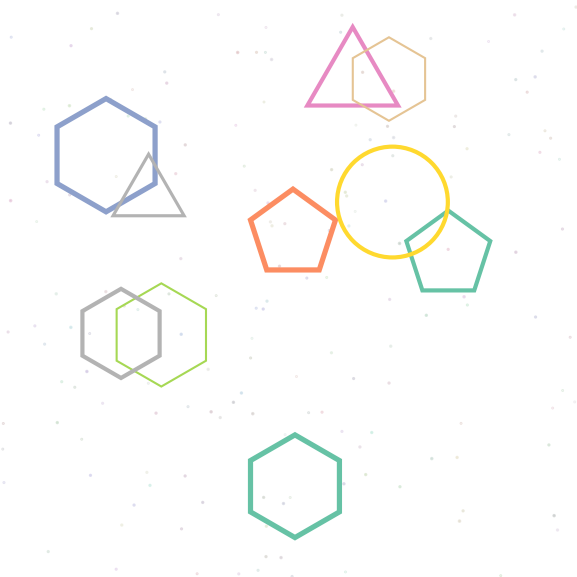[{"shape": "pentagon", "thickness": 2, "radius": 0.38, "center": [0.776, 0.558]}, {"shape": "hexagon", "thickness": 2.5, "radius": 0.44, "center": [0.511, 0.157]}, {"shape": "pentagon", "thickness": 2.5, "radius": 0.39, "center": [0.507, 0.594]}, {"shape": "hexagon", "thickness": 2.5, "radius": 0.49, "center": [0.184, 0.73]}, {"shape": "triangle", "thickness": 2, "radius": 0.45, "center": [0.611, 0.862]}, {"shape": "hexagon", "thickness": 1, "radius": 0.45, "center": [0.279, 0.419]}, {"shape": "circle", "thickness": 2, "radius": 0.48, "center": [0.68, 0.649]}, {"shape": "hexagon", "thickness": 1, "radius": 0.36, "center": [0.674, 0.862]}, {"shape": "hexagon", "thickness": 2, "radius": 0.39, "center": [0.21, 0.422]}, {"shape": "triangle", "thickness": 1.5, "radius": 0.36, "center": [0.257, 0.661]}]